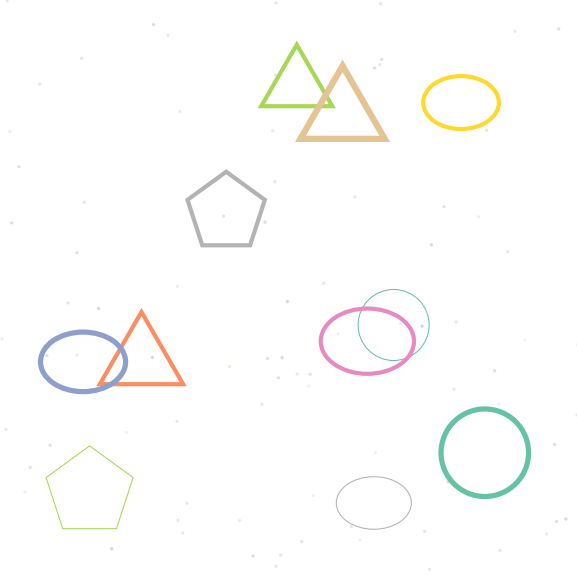[{"shape": "circle", "thickness": 0.5, "radius": 0.31, "center": [0.682, 0.436]}, {"shape": "circle", "thickness": 2.5, "radius": 0.38, "center": [0.839, 0.215]}, {"shape": "triangle", "thickness": 2, "radius": 0.42, "center": [0.245, 0.376]}, {"shape": "oval", "thickness": 2.5, "radius": 0.37, "center": [0.144, 0.373]}, {"shape": "oval", "thickness": 2, "radius": 0.4, "center": [0.636, 0.408]}, {"shape": "pentagon", "thickness": 0.5, "radius": 0.4, "center": [0.155, 0.148]}, {"shape": "triangle", "thickness": 2, "radius": 0.36, "center": [0.514, 0.851]}, {"shape": "oval", "thickness": 2, "radius": 0.33, "center": [0.798, 0.822]}, {"shape": "triangle", "thickness": 3, "radius": 0.42, "center": [0.593, 0.801]}, {"shape": "oval", "thickness": 0.5, "radius": 0.33, "center": [0.647, 0.128]}, {"shape": "pentagon", "thickness": 2, "radius": 0.35, "center": [0.392, 0.631]}]